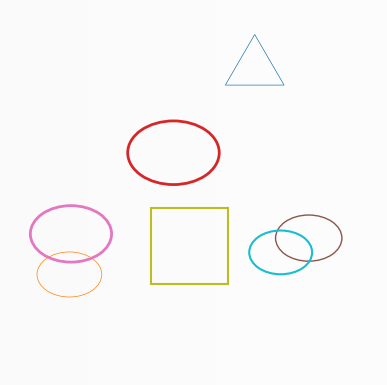[{"shape": "triangle", "thickness": 0.5, "radius": 0.44, "center": [0.657, 0.823]}, {"shape": "oval", "thickness": 0.5, "radius": 0.42, "center": [0.179, 0.287]}, {"shape": "oval", "thickness": 2, "radius": 0.59, "center": [0.448, 0.603]}, {"shape": "oval", "thickness": 1, "radius": 0.43, "center": [0.797, 0.382]}, {"shape": "oval", "thickness": 2, "radius": 0.52, "center": [0.183, 0.393]}, {"shape": "square", "thickness": 1.5, "radius": 0.5, "center": [0.489, 0.361]}, {"shape": "oval", "thickness": 1.5, "radius": 0.41, "center": [0.724, 0.344]}]